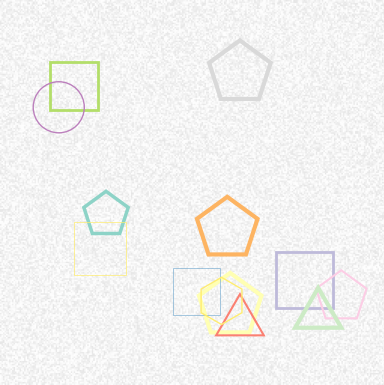[{"shape": "pentagon", "thickness": 2.5, "radius": 0.3, "center": [0.275, 0.442]}, {"shape": "pentagon", "thickness": 3, "radius": 0.43, "center": [0.598, 0.206]}, {"shape": "square", "thickness": 2, "radius": 0.37, "center": [0.791, 0.273]}, {"shape": "triangle", "thickness": 1.5, "radius": 0.36, "center": [0.623, 0.165]}, {"shape": "square", "thickness": 0.5, "radius": 0.31, "center": [0.51, 0.243]}, {"shape": "pentagon", "thickness": 3, "radius": 0.41, "center": [0.59, 0.406]}, {"shape": "square", "thickness": 2, "radius": 0.31, "center": [0.192, 0.777]}, {"shape": "pentagon", "thickness": 1.5, "radius": 0.34, "center": [0.886, 0.229]}, {"shape": "pentagon", "thickness": 3, "radius": 0.42, "center": [0.623, 0.811]}, {"shape": "circle", "thickness": 1, "radius": 0.33, "center": [0.153, 0.721]}, {"shape": "triangle", "thickness": 3, "radius": 0.35, "center": [0.826, 0.183]}, {"shape": "hexagon", "thickness": 1, "radius": 0.31, "center": [0.575, 0.218]}, {"shape": "square", "thickness": 0.5, "radius": 0.34, "center": [0.26, 0.354]}]